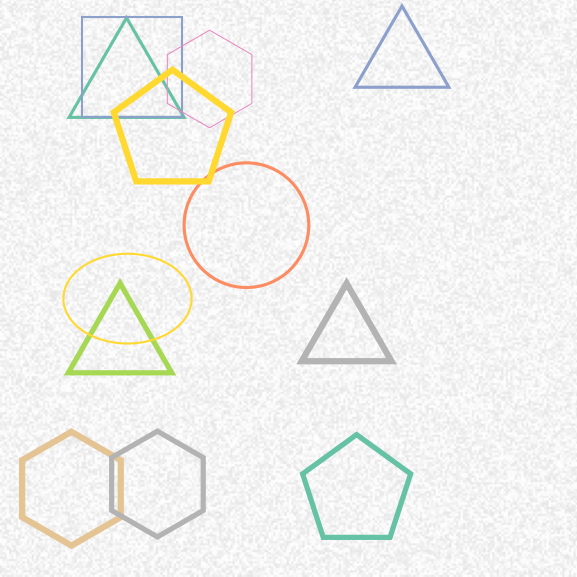[{"shape": "triangle", "thickness": 1.5, "radius": 0.57, "center": [0.219, 0.853]}, {"shape": "pentagon", "thickness": 2.5, "radius": 0.49, "center": [0.618, 0.148]}, {"shape": "circle", "thickness": 1.5, "radius": 0.54, "center": [0.427, 0.609]}, {"shape": "triangle", "thickness": 1.5, "radius": 0.47, "center": [0.696, 0.895]}, {"shape": "square", "thickness": 1, "radius": 0.43, "center": [0.229, 0.883]}, {"shape": "hexagon", "thickness": 0.5, "radius": 0.42, "center": [0.363, 0.862]}, {"shape": "triangle", "thickness": 2.5, "radius": 0.52, "center": [0.208, 0.405]}, {"shape": "pentagon", "thickness": 3, "radius": 0.53, "center": [0.299, 0.772]}, {"shape": "oval", "thickness": 1, "radius": 0.56, "center": [0.221, 0.482]}, {"shape": "hexagon", "thickness": 3, "radius": 0.49, "center": [0.124, 0.153]}, {"shape": "triangle", "thickness": 3, "radius": 0.45, "center": [0.6, 0.419]}, {"shape": "hexagon", "thickness": 2.5, "radius": 0.46, "center": [0.273, 0.161]}]